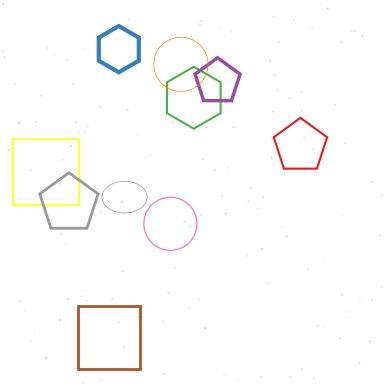[{"shape": "pentagon", "thickness": 1.5, "radius": 0.36, "center": [0.78, 0.621]}, {"shape": "hexagon", "thickness": 3, "radius": 0.3, "center": [0.309, 0.872]}, {"shape": "hexagon", "thickness": 1.5, "radius": 0.4, "center": [0.503, 0.746]}, {"shape": "pentagon", "thickness": 2.5, "radius": 0.31, "center": [0.565, 0.788]}, {"shape": "circle", "thickness": 0.5, "radius": 0.35, "center": [0.47, 0.833]}, {"shape": "square", "thickness": 1.5, "radius": 0.43, "center": [0.12, 0.553]}, {"shape": "square", "thickness": 2, "radius": 0.4, "center": [0.283, 0.123]}, {"shape": "circle", "thickness": 1, "radius": 0.34, "center": [0.443, 0.419]}, {"shape": "oval", "thickness": 0.5, "radius": 0.29, "center": [0.324, 0.488]}, {"shape": "pentagon", "thickness": 2, "radius": 0.4, "center": [0.179, 0.472]}]